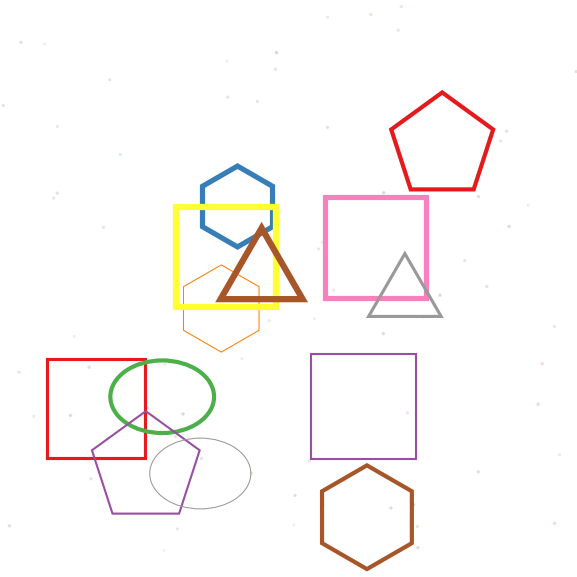[{"shape": "square", "thickness": 1.5, "radius": 0.43, "center": [0.166, 0.291]}, {"shape": "pentagon", "thickness": 2, "radius": 0.46, "center": [0.766, 0.746]}, {"shape": "hexagon", "thickness": 2.5, "radius": 0.35, "center": [0.411, 0.642]}, {"shape": "oval", "thickness": 2, "radius": 0.45, "center": [0.281, 0.312]}, {"shape": "square", "thickness": 1, "radius": 0.45, "center": [0.63, 0.295]}, {"shape": "pentagon", "thickness": 1, "radius": 0.49, "center": [0.252, 0.189]}, {"shape": "hexagon", "thickness": 0.5, "radius": 0.38, "center": [0.383, 0.465]}, {"shape": "square", "thickness": 3, "radius": 0.43, "center": [0.391, 0.554]}, {"shape": "hexagon", "thickness": 2, "radius": 0.45, "center": [0.635, 0.104]}, {"shape": "triangle", "thickness": 3, "radius": 0.41, "center": [0.453, 0.522]}, {"shape": "square", "thickness": 2.5, "radius": 0.44, "center": [0.65, 0.571]}, {"shape": "triangle", "thickness": 1.5, "radius": 0.36, "center": [0.701, 0.487]}, {"shape": "oval", "thickness": 0.5, "radius": 0.44, "center": [0.347, 0.179]}]